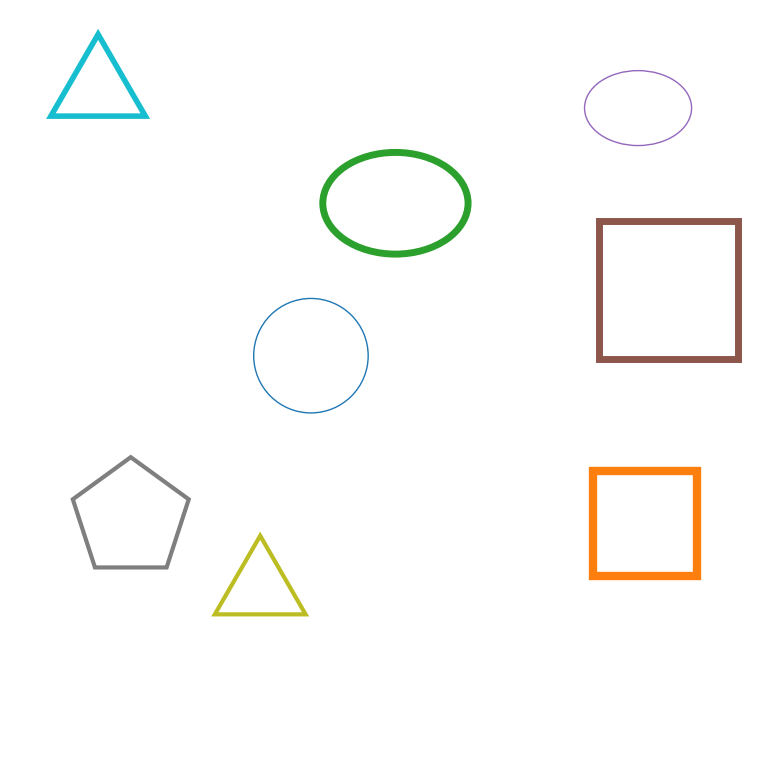[{"shape": "circle", "thickness": 0.5, "radius": 0.37, "center": [0.404, 0.538]}, {"shape": "square", "thickness": 3, "radius": 0.34, "center": [0.838, 0.32]}, {"shape": "oval", "thickness": 2.5, "radius": 0.47, "center": [0.514, 0.736]}, {"shape": "oval", "thickness": 0.5, "radius": 0.35, "center": [0.829, 0.86]}, {"shape": "square", "thickness": 2.5, "radius": 0.45, "center": [0.868, 0.623]}, {"shape": "pentagon", "thickness": 1.5, "radius": 0.4, "center": [0.17, 0.327]}, {"shape": "triangle", "thickness": 1.5, "radius": 0.34, "center": [0.338, 0.236]}, {"shape": "triangle", "thickness": 2, "radius": 0.35, "center": [0.127, 0.885]}]